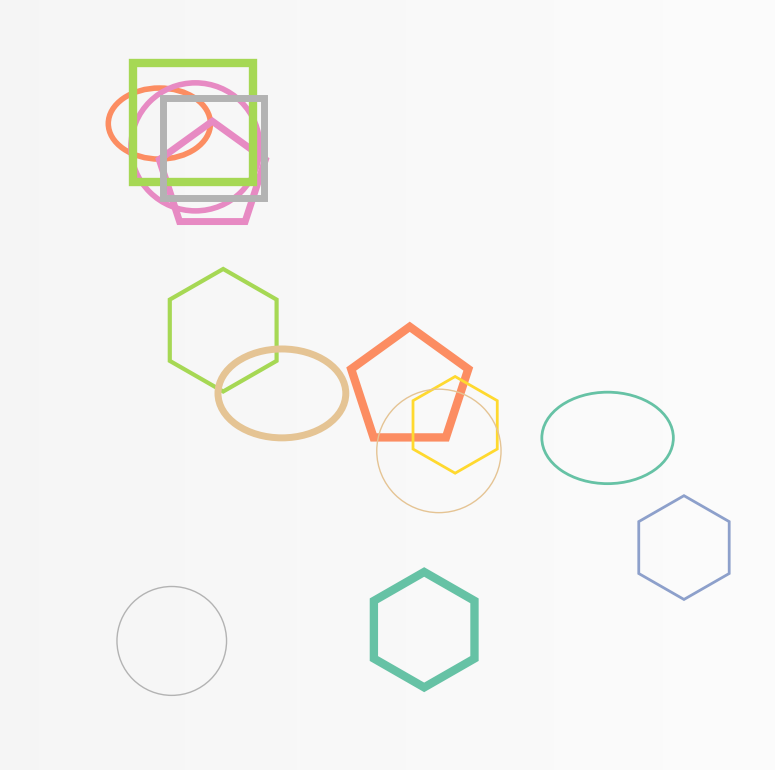[{"shape": "hexagon", "thickness": 3, "radius": 0.37, "center": [0.547, 0.182]}, {"shape": "oval", "thickness": 1, "radius": 0.42, "center": [0.784, 0.431]}, {"shape": "oval", "thickness": 2, "radius": 0.33, "center": [0.206, 0.84]}, {"shape": "pentagon", "thickness": 3, "radius": 0.4, "center": [0.529, 0.496]}, {"shape": "hexagon", "thickness": 1, "radius": 0.34, "center": [0.883, 0.289]}, {"shape": "pentagon", "thickness": 2.5, "radius": 0.36, "center": [0.274, 0.771]}, {"shape": "circle", "thickness": 2, "radius": 0.42, "center": [0.252, 0.809]}, {"shape": "hexagon", "thickness": 1.5, "radius": 0.4, "center": [0.288, 0.571]}, {"shape": "square", "thickness": 3, "radius": 0.39, "center": [0.249, 0.841]}, {"shape": "hexagon", "thickness": 1, "radius": 0.31, "center": [0.587, 0.448]}, {"shape": "oval", "thickness": 2.5, "radius": 0.41, "center": [0.364, 0.489]}, {"shape": "circle", "thickness": 0.5, "radius": 0.4, "center": [0.566, 0.414]}, {"shape": "circle", "thickness": 0.5, "radius": 0.35, "center": [0.222, 0.168]}, {"shape": "square", "thickness": 2.5, "radius": 0.33, "center": [0.276, 0.808]}]